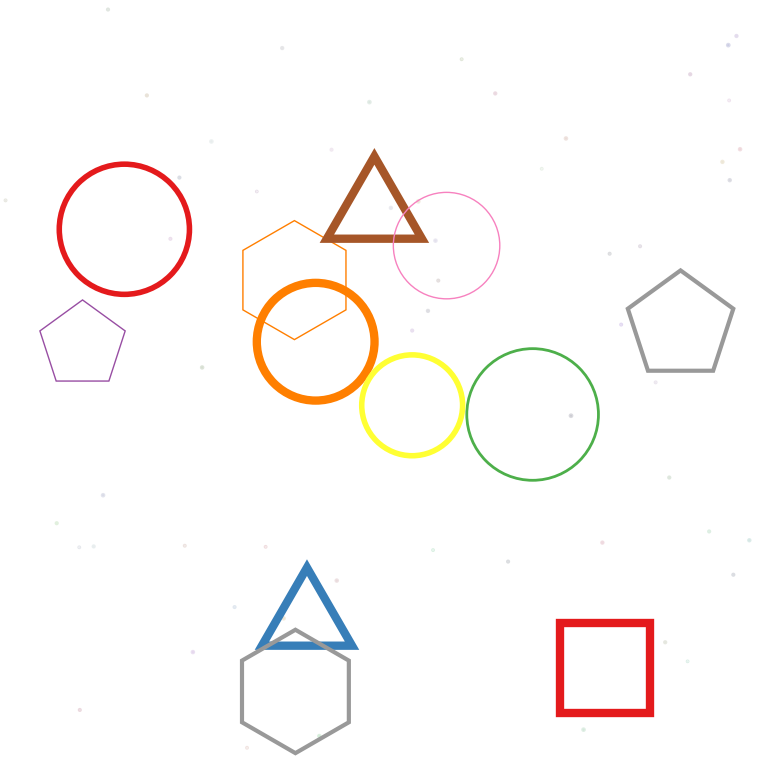[{"shape": "square", "thickness": 3, "radius": 0.29, "center": [0.786, 0.132]}, {"shape": "circle", "thickness": 2, "radius": 0.42, "center": [0.162, 0.702]}, {"shape": "triangle", "thickness": 3, "radius": 0.34, "center": [0.399, 0.195]}, {"shape": "circle", "thickness": 1, "radius": 0.43, "center": [0.692, 0.462]}, {"shape": "pentagon", "thickness": 0.5, "radius": 0.29, "center": [0.107, 0.552]}, {"shape": "hexagon", "thickness": 0.5, "radius": 0.39, "center": [0.382, 0.636]}, {"shape": "circle", "thickness": 3, "radius": 0.38, "center": [0.41, 0.556]}, {"shape": "circle", "thickness": 2, "radius": 0.33, "center": [0.535, 0.474]}, {"shape": "triangle", "thickness": 3, "radius": 0.36, "center": [0.486, 0.726]}, {"shape": "circle", "thickness": 0.5, "radius": 0.35, "center": [0.58, 0.681]}, {"shape": "pentagon", "thickness": 1.5, "radius": 0.36, "center": [0.884, 0.577]}, {"shape": "hexagon", "thickness": 1.5, "radius": 0.4, "center": [0.384, 0.102]}]